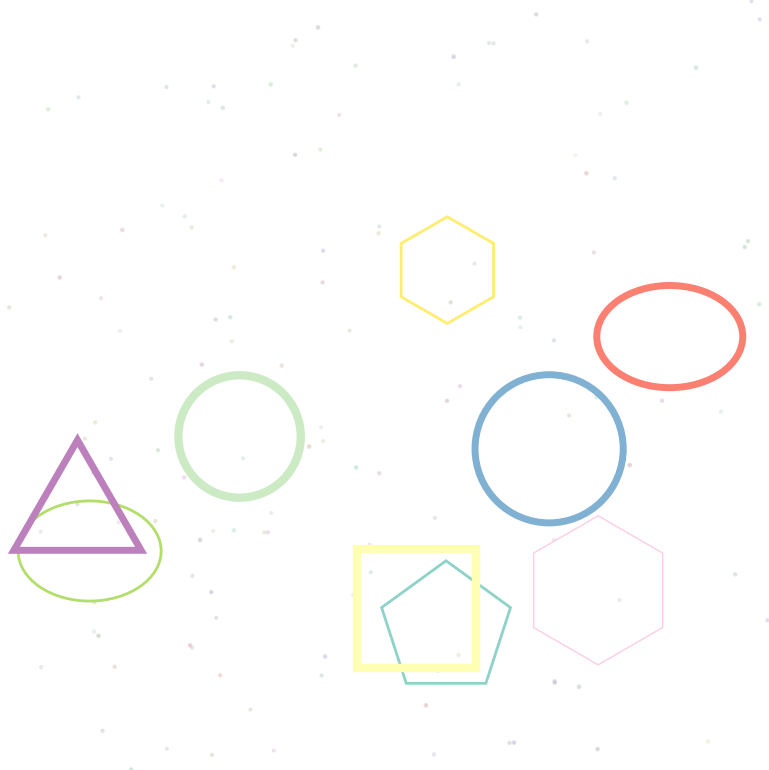[{"shape": "pentagon", "thickness": 1, "radius": 0.44, "center": [0.579, 0.184]}, {"shape": "square", "thickness": 3, "radius": 0.39, "center": [0.541, 0.21]}, {"shape": "oval", "thickness": 2.5, "radius": 0.47, "center": [0.87, 0.563]}, {"shape": "circle", "thickness": 2.5, "radius": 0.48, "center": [0.713, 0.417]}, {"shape": "oval", "thickness": 1, "radius": 0.46, "center": [0.116, 0.284]}, {"shape": "hexagon", "thickness": 0.5, "radius": 0.48, "center": [0.777, 0.233]}, {"shape": "triangle", "thickness": 2.5, "radius": 0.48, "center": [0.101, 0.333]}, {"shape": "circle", "thickness": 3, "radius": 0.4, "center": [0.311, 0.433]}, {"shape": "hexagon", "thickness": 1, "radius": 0.35, "center": [0.581, 0.649]}]